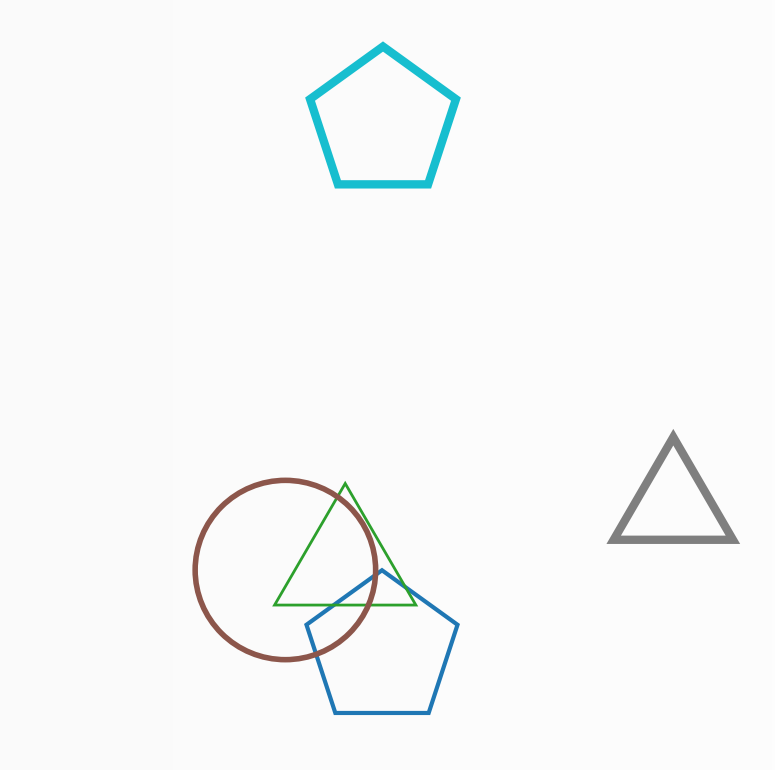[{"shape": "pentagon", "thickness": 1.5, "radius": 0.51, "center": [0.493, 0.157]}, {"shape": "triangle", "thickness": 1, "radius": 0.53, "center": [0.445, 0.267]}, {"shape": "circle", "thickness": 2, "radius": 0.58, "center": [0.368, 0.26]}, {"shape": "triangle", "thickness": 3, "radius": 0.44, "center": [0.869, 0.343]}, {"shape": "pentagon", "thickness": 3, "radius": 0.49, "center": [0.494, 0.841]}]